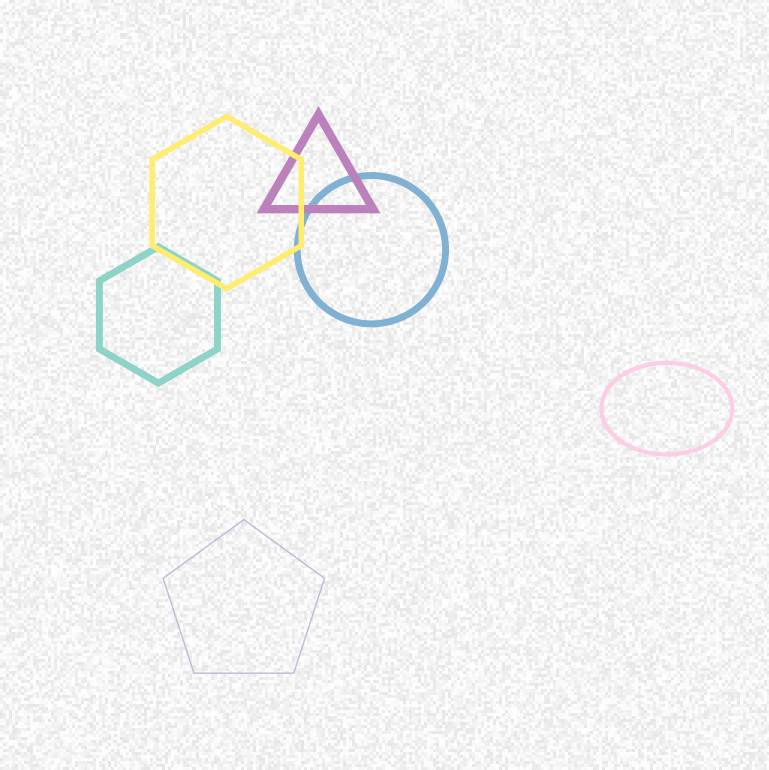[{"shape": "hexagon", "thickness": 2.5, "radius": 0.44, "center": [0.206, 0.591]}, {"shape": "pentagon", "thickness": 0.5, "radius": 0.55, "center": [0.317, 0.215]}, {"shape": "circle", "thickness": 2.5, "radius": 0.48, "center": [0.482, 0.676]}, {"shape": "oval", "thickness": 1.5, "radius": 0.42, "center": [0.866, 0.469]}, {"shape": "triangle", "thickness": 3, "radius": 0.41, "center": [0.414, 0.769]}, {"shape": "hexagon", "thickness": 2, "radius": 0.56, "center": [0.294, 0.737]}]